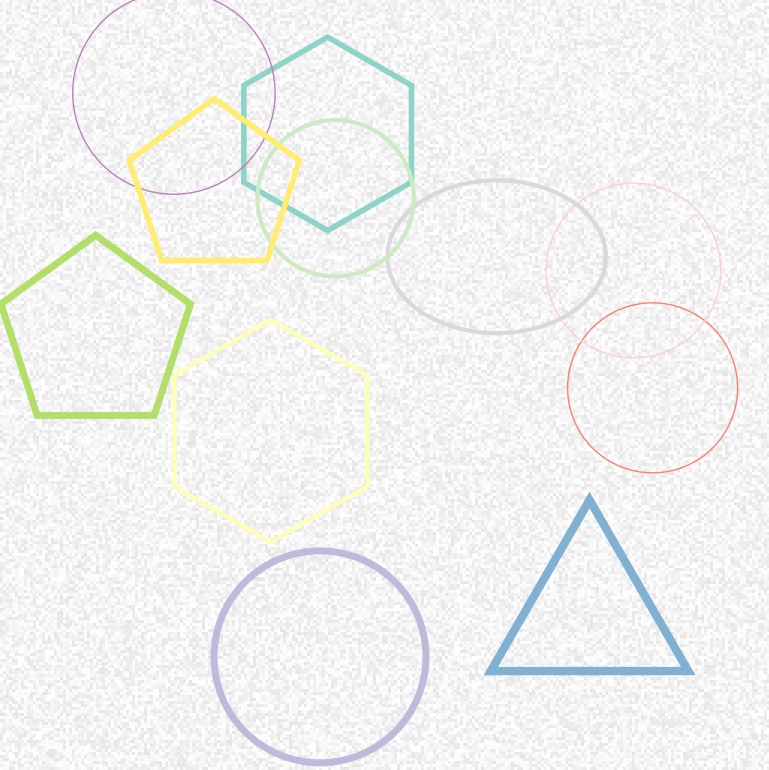[{"shape": "hexagon", "thickness": 2, "radius": 0.63, "center": [0.426, 0.826]}, {"shape": "hexagon", "thickness": 1.5, "radius": 0.72, "center": [0.352, 0.44]}, {"shape": "circle", "thickness": 2.5, "radius": 0.69, "center": [0.416, 0.147]}, {"shape": "circle", "thickness": 0.5, "radius": 0.55, "center": [0.848, 0.496]}, {"shape": "triangle", "thickness": 3, "radius": 0.74, "center": [0.766, 0.203]}, {"shape": "pentagon", "thickness": 2.5, "radius": 0.65, "center": [0.124, 0.565]}, {"shape": "circle", "thickness": 0.5, "radius": 0.57, "center": [0.823, 0.649]}, {"shape": "oval", "thickness": 1.5, "radius": 0.71, "center": [0.645, 0.667]}, {"shape": "circle", "thickness": 0.5, "radius": 0.66, "center": [0.226, 0.879]}, {"shape": "circle", "thickness": 1.5, "radius": 0.51, "center": [0.436, 0.743]}, {"shape": "pentagon", "thickness": 2, "radius": 0.58, "center": [0.278, 0.756]}]